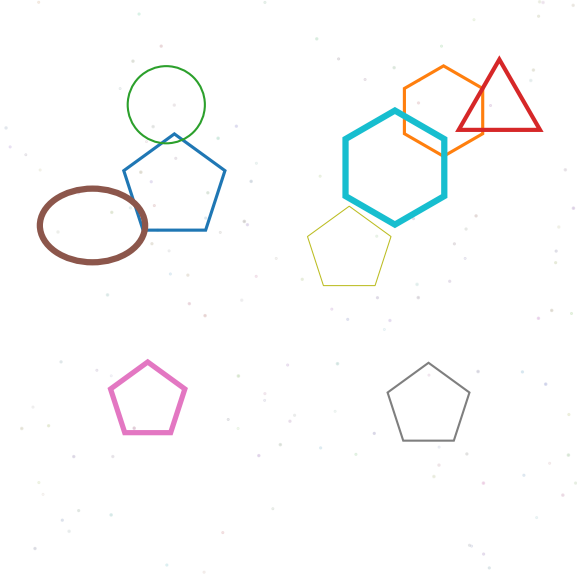[{"shape": "pentagon", "thickness": 1.5, "radius": 0.46, "center": [0.302, 0.675]}, {"shape": "hexagon", "thickness": 1.5, "radius": 0.39, "center": [0.768, 0.807]}, {"shape": "circle", "thickness": 1, "radius": 0.33, "center": [0.288, 0.818]}, {"shape": "triangle", "thickness": 2, "radius": 0.41, "center": [0.865, 0.815]}, {"shape": "oval", "thickness": 3, "radius": 0.46, "center": [0.16, 0.609]}, {"shape": "pentagon", "thickness": 2.5, "radius": 0.34, "center": [0.256, 0.305]}, {"shape": "pentagon", "thickness": 1, "radius": 0.37, "center": [0.742, 0.296]}, {"shape": "pentagon", "thickness": 0.5, "radius": 0.38, "center": [0.605, 0.566]}, {"shape": "hexagon", "thickness": 3, "radius": 0.49, "center": [0.684, 0.709]}]